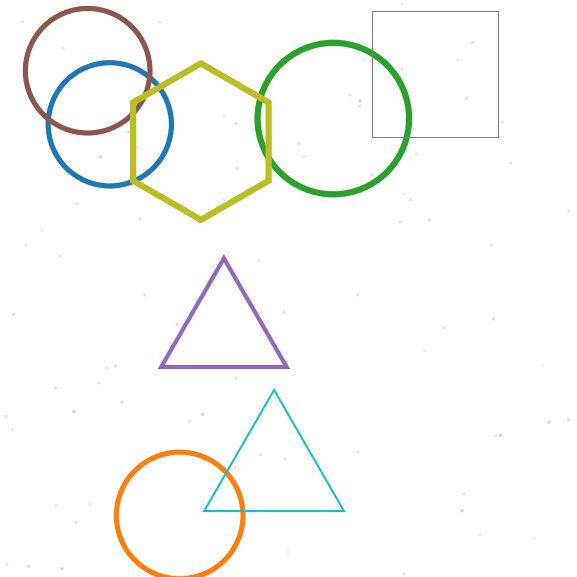[{"shape": "circle", "thickness": 2.5, "radius": 0.53, "center": [0.19, 0.784]}, {"shape": "circle", "thickness": 2.5, "radius": 0.55, "center": [0.311, 0.107]}, {"shape": "circle", "thickness": 3, "radius": 0.66, "center": [0.577, 0.794]}, {"shape": "triangle", "thickness": 2, "radius": 0.63, "center": [0.388, 0.426]}, {"shape": "circle", "thickness": 2.5, "radius": 0.54, "center": [0.152, 0.877]}, {"shape": "square", "thickness": 0.5, "radius": 0.55, "center": [0.753, 0.872]}, {"shape": "hexagon", "thickness": 3, "radius": 0.68, "center": [0.348, 0.754]}, {"shape": "triangle", "thickness": 1, "radius": 0.7, "center": [0.475, 0.184]}]